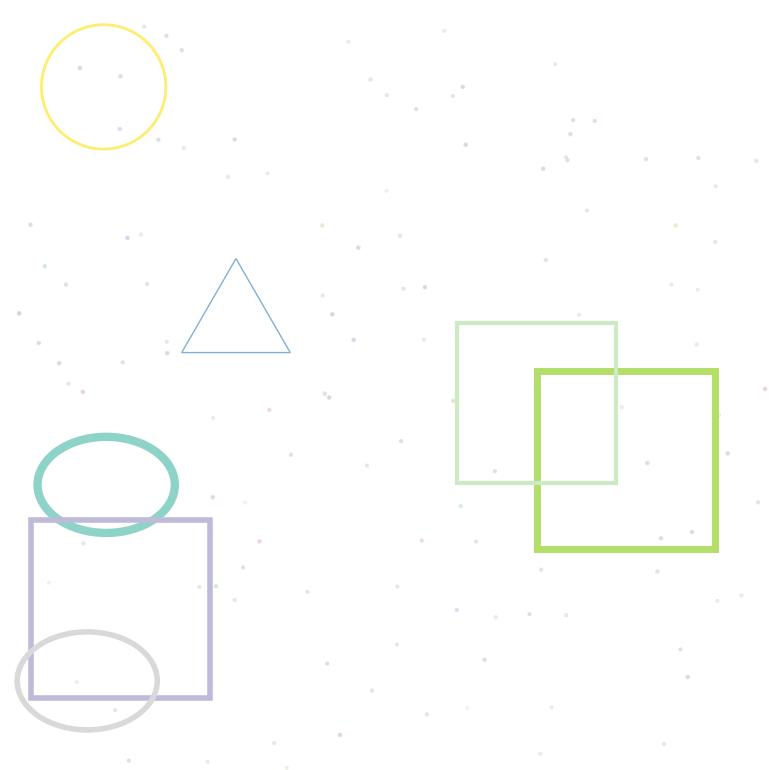[{"shape": "oval", "thickness": 3, "radius": 0.45, "center": [0.138, 0.37]}, {"shape": "square", "thickness": 2, "radius": 0.58, "center": [0.156, 0.209]}, {"shape": "triangle", "thickness": 0.5, "radius": 0.41, "center": [0.306, 0.583]}, {"shape": "square", "thickness": 2.5, "radius": 0.58, "center": [0.813, 0.402]}, {"shape": "oval", "thickness": 2, "radius": 0.45, "center": [0.113, 0.116]}, {"shape": "square", "thickness": 1.5, "radius": 0.52, "center": [0.697, 0.477]}, {"shape": "circle", "thickness": 1, "radius": 0.4, "center": [0.135, 0.887]}]